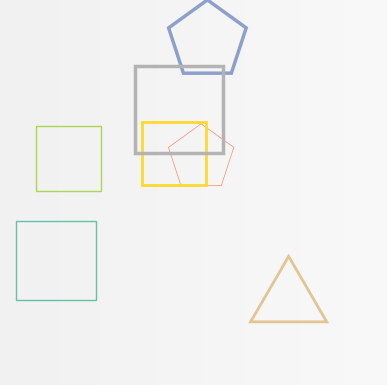[{"shape": "square", "thickness": 1, "radius": 0.51, "center": [0.144, 0.324]}, {"shape": "pentagon", "thickness": 0.5, "radius": 0.44, "center": [0.519, 0.59]}, {"shape": "pentagon", "thickness": 2.5, "radius": 0.53, "center": [0.535, 0.895]}, {"shape": "square", "thickness": 1, "radius": 0.42, "center": [0.177, 0.589]}, {"shape": "square", "thickness": 2, "radius": 0.41, "center": [0.449, 0.602]}, {"shape": "triangle", "thickness": 2, "radius": 0.57, "center": [0.745, 0.221]}, {"shape": "square", "thickness": 2.5, "radius": 0.57, "center": [0.462, 0.715]}]